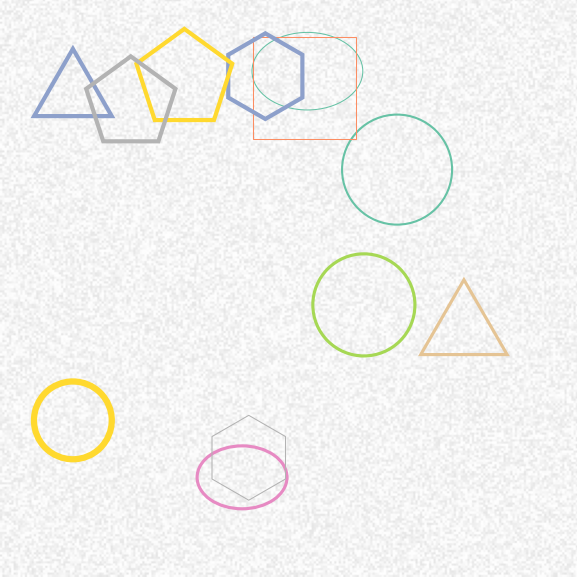[{"shape": "circle", "thickness": 1, "radius": 0.48, "center": [0.688, 0.705]}, {"shape": "oval", "thickness": 0.5, "radius": 0.48, "center": [0.532, 0.876]}, {"shape": "square", "thickness": 0.5, "radius": 0.44, "center": [0.527, 0.847]}, {"shape": "hexagon", "thickness": 2, "radius": 0.37, "center": [0.459, 0.867]}, {"shape": "triangle", "thickness": 2, "radius": 0.39, "center": [0.126, 0.837]}, {"shape": "oval", "thickness": 1.5, "radius": 0.39, "center": [0.419, 0.173]}, {"shape": "circle", "thickness": 1.5, "radius": 0.44, "center": [0.63, 0.471]}, {"shape": "pentagon", "thickness": 2, "radius": 0.44, "center": [0.319, 0.862]}, {"shape": "circle", "thickness": 3, "radius": 0.34, "center": [0.126, 0.271]}, {"shape": "triangle", "thickness": 1.5, "radius": 0.43, "center": [0.803, 0.428]}, {"shape": "hexagon", "thickness": 0.5, "radius": 0.37, "center": [0.431, 0.206]}, {"shape": "pentagon", "thickness": 2, "radius": 0.41, "center": [0.226, 0.82]}]